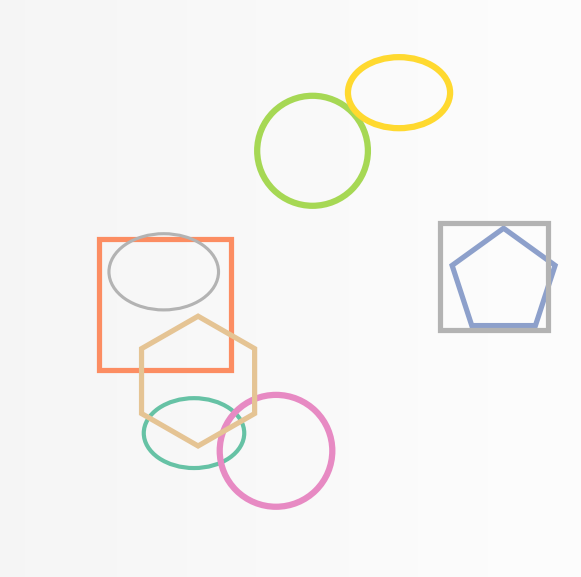[{"shape": "oval", "thickness": 2, "radius": 0.43, "center": [0.334, 0.249]}, {"shape": "square", "thickness": 2.5, "radius": 0.57, "center": [0.284, 0.472]}, {"shape": "pentagon", "thickness": 2.5, "radius": 0.47, "center": [0.866, 0.511]}, {"shape": "circle", "thickness": 3, "radius": 0.48, "center": [0.475, 0.218]}, {"shape": "circle", "thickness": 3, "radius": 0.48, "center": [0.538, 0.738]}, {"shape": "oval", "thickness": 3, "radius": 0.44, "center": [0.687, 0.839]}, {"shape": "hexagon", "thickness": 2.5, "radius": 0.56, "center": [0.341, 0.339]}, {"shape": "square", "thickness": 2.5, "radius": 0.46, "center": [0.85, 0.521]}, {"shape": "oval", "thickness": 1.5, "radius": 0.47, "center": [0.282, 0.528]}]